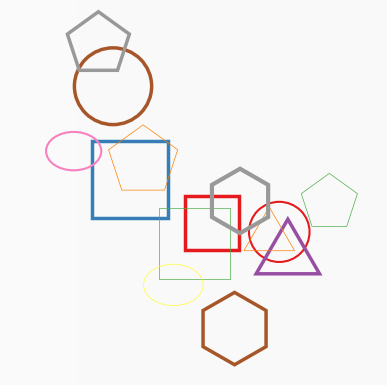[{"shape": "circle", "thickness": 1.5, "radius": 0.39, "center": [0.721, 0.398]}, {"shape": "square", "thickness": 2.5, "radius": 0.35, "center": [0.548, 0.421]}, {"shape": "square", "thickness": 2.5, "radius": 0.49, "center": [0.336, 0.534]}, {"shape": "square", "thickness": 0.5, "radius": 0.46, "center": [0.501, 0.367]}, {"shape": "pentagon", "thickness": 0.5, "radius": 0.38, "center": [0.85, 0.473]}, {"shape": "triangle", "thickness": 2.5, "radius": 0.47, "center": [0.743, 0.336]}, {"shape": "triangle", "thickness": 0.5, "radius": 0.38, "center": [0.695, 0.387]}, {"shape": "pentagon", "thickness": 0.5, "radius": 0.47, "center": [0.369, 0.582]}, {"shape": "oval", "thickness": 0.5, "radius": 0.38, "center": [0.447, 0.26]}, {"shape": "circle", "thickness": 2.5, "radius": 0.5, "center": [0.292, 0.776]}, {"shape": "hexagon", "thickness": 2.5, "radius": 0.47, "center": [0.605, 0.147]}, {"shape": "oval", "thickness": 1.5, "radius": 0.36, "center": [0.19, 0.607]}, {"shape": "pentagon", "thickness": 2.5, "radius": 0.42, "center": [0.254, 0.885]}, {"shape": "hexagon", "thickness": 3, "radius": 0.42, "center": [0.619, 0.478]}]